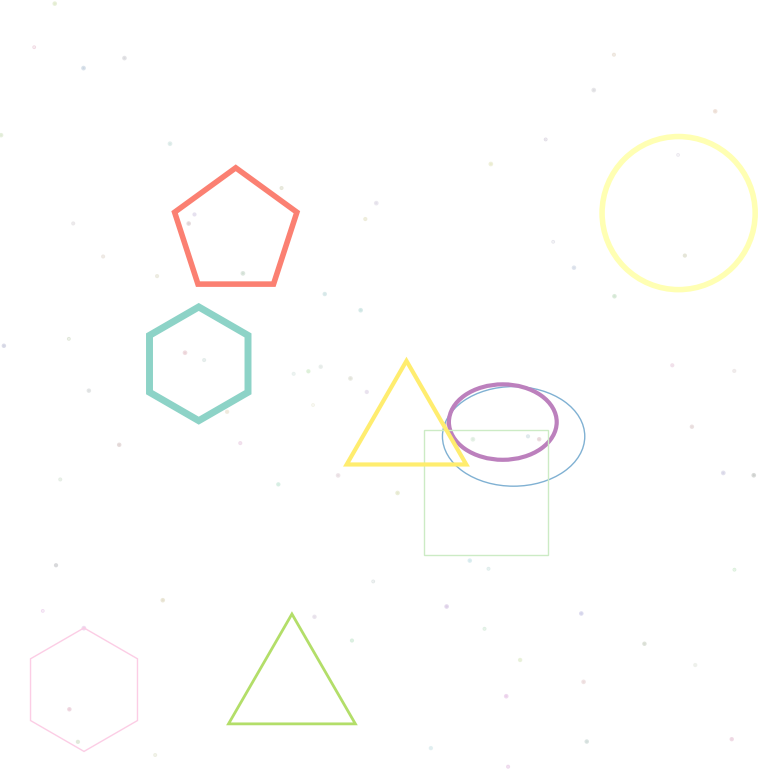[{"shape": "hexagon", "thickness": 2.5, "radius": 0.37, "center": [0.258, 0.528]}, {"shape": "circle", "thickness": 2, "radius": 0.5, "center": [0.881, 0.723]}, {"shape": "pentagon", "thickness": 2, "radius": 0.42, "center": [0.306, 0.699]}, {"shape": "oval", "thickness": 0.5, "radius": 0.46, "center": [0.667, 0.433]}, {"shape": "triangle", "thickness": 1, "radius": 0.48, "center": [0.379, 0.107]}, {"shape": "hexagon", "thickness": 0.5, "radius": 0.4, "center": [0.109, 0.104]}, {"shape": "oval", "thickness": 1.5, "radius": 0.35, "center": [0.653, 0.452]}, {"shape": "square", "thickness": 0.5, "radius": 0.4, "center": [0.631, 0.36]}, {"shape": "triangle", "thickness": 1.5, "radius": 0.45, "center": [0.528, 0.442]}]